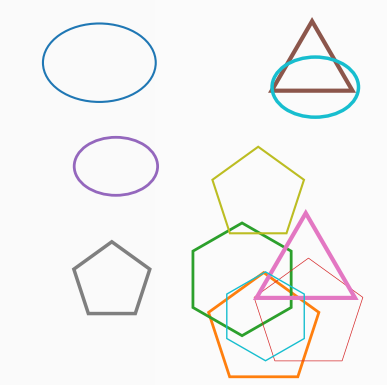[{"shape": "oval", "thickness": 1.5, "radius": 0.73, "center": [0.256, 0.837]}, {"shape": "pentagon", "thickness": 2, "radius": 0.75, "center": [0.681, 0.142]}, {"shape": "hexagon", "thickness": 2, "radius": 0.73, "center": [0.625, 0.274]}, {"shape": "pentagon", "thickness": 0.5, "radius": 0.74, "center": [0.796, 0.182]}, {"shape": "oval", "thickness": 2, "radius": 0.54, "center": [0.299, 0.568]}, {"shape": "triangle", "thickness": 3, "radius": 0.6, "center": [0.805, 0.825]}, {"shape": "triangle", "thickness": 3, "radius": 0.73, "center": [0.789, 0.3]}, {"shape": "pentagon", "thickness": 2.5, "radius": 0.52, "center": [0.289, 0.269]}, {"shape": "pentagon", "thickness": 1.5, "radius": 0.62, "center": [0.666, 0.495]}, {"shape": "hexagon", "thickness": 1, "radius": 0.58, "center": [0.685, 0.178]}, {"shape": "oval", "thickness": 2.5, "radius": 0.56, "center": [0.814, 0.774]}]